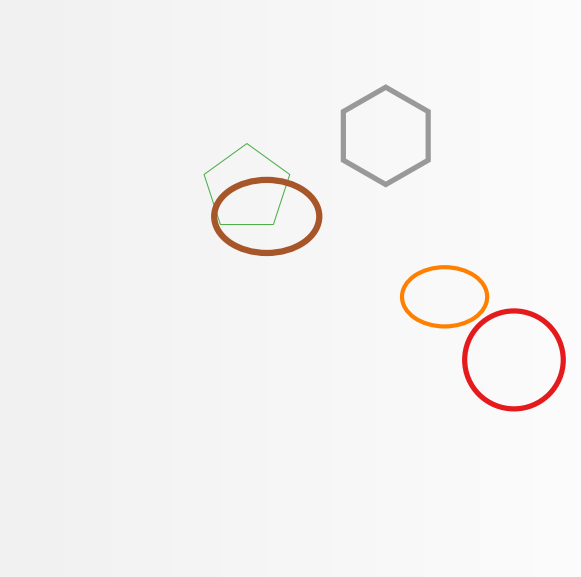[{"shape": "circle", "thickness": 2.5, "radius": 0.42, "center": [0.884, 0.376]}, {"shape": "pentagon", "thickness": 0.5, "radius": 0.39, "center": [0.425, 0.673]}, {"shape": "oval", "thickness": 2, "radius": 0.37, "center": [0.765, 0.485]}, {"shape": "oval", "thickness": 3, "radius": 0.45, "center": [0.459, 0.624]}, {"shape": "hexagon", "thickness": 2.5, "radius": 0.42, "center": [0.664, 0.764]}]